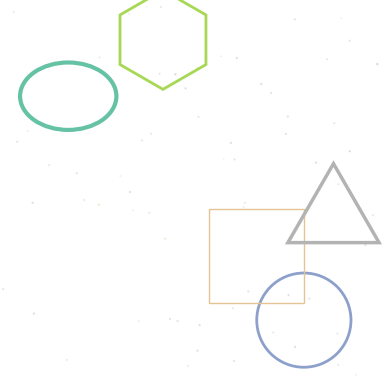[{"shape": "oval", "thickness": 3, "radius": 0.63, "center": [0.177, 0.75]}, {"shape": "circle", "thickness": 2, "radius": 0.61, "center": [0.789, 0.168]}, {"shape": "hexagon", "thickness": 2, "radius": 0.64, "center": [0.423, 0.897]}, {"shape": "square", "thickness": 1, "radius": 0.61, "center": [0.666, 0.336]}, {"shape": "triangle", "thickness": 2.5, "radius": 0.68, "center": [0.866, 0.438]}]